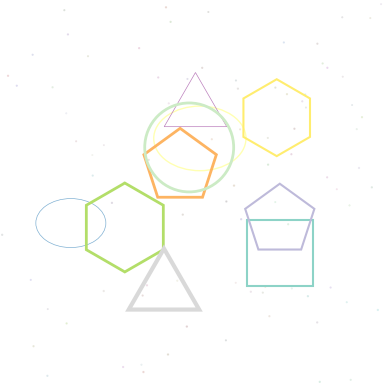[{"shape": "square", "thickness": 1.5, "radius": 0.43, "center": [0.728, 0.343]}, {"shape": "oval", "thickness": 1, "radius": 0.6, "center": [0.519, 0.641]}, {"shape": "pentagon", "thickness": 1.5, "radius": 0.47, "center": [0.727, 0.428]}, {"shape": "oval", "thickness": 0.5, "radius": 0.45, "center": [0.184, 0.421]}, {"shape": "pentagon", "thickness": 2, "radius": 0.49, "center": [0.468, 0.568]}, {"shape": "hexagon", "thickness": 2, "radius": 0.58, "center": [0.324, 0.409]}, {"shape": "triangle", "thickness": 3, "radius": 0.53, "center": [0.426, 0.249]}, {"shape": "triangle", "thickness": 0.5, "radius": 0.47, "center": [0.508, 0.718]}, {"shape": "circle", "thickness": 2, "radius": 0.58, "center": [0.491, 0.617]}, {"shape": "hexagon", "thickness": 1.5, "radius": 0.5, "center": [0.719, 0.694]}]